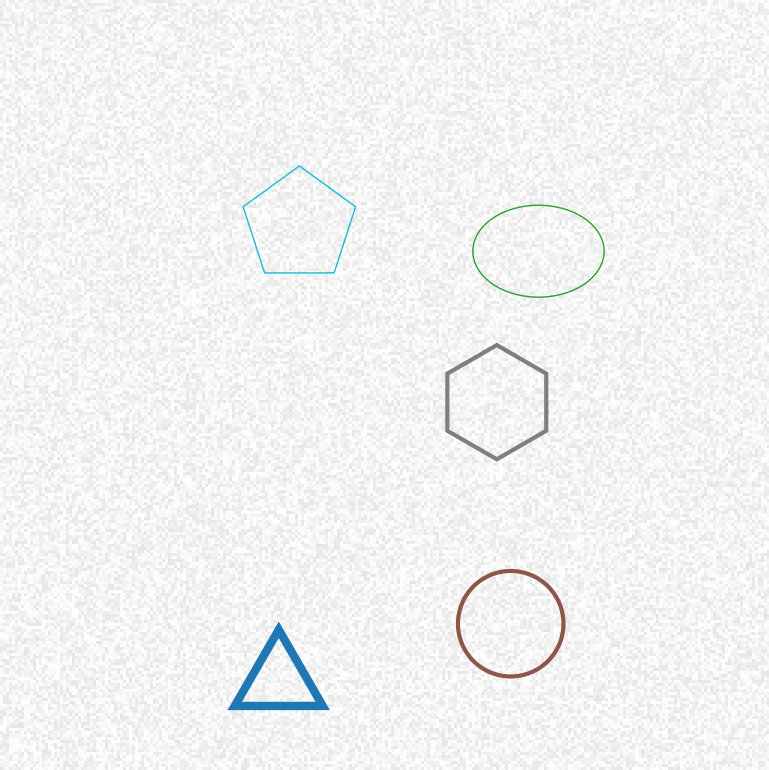[{"shape": "triangle", "thickness": 3, "radius": 0.33, "center": [0.362, 0.116]}, {"shape": "oval", "thickness": 0.5, "radius": 0.43, "center": [0.699, 0.674]}, {"shape": "circle", "thickness": 1.5, "radius": 0.34, "center": [0.663, 0.19]}, {"shape": "hexagon", "thickness": 1.5, "radius": 0.37, "center": [0.645, 0.478]}, {"shape": "pentagon", "thickness": 0.5, "radius": 0.38, "center": [0.389, 0.708]}]